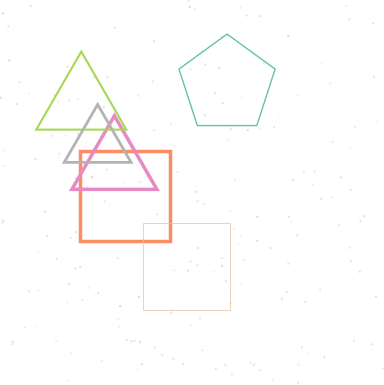[{"shape": "pentagon", "thickness": 1, "radius": 0.66, "center": [0.59, 0.78]}, {"shape": "square", "thickness": 2.5, "radius": 0.58, "center": [0.326, 0.491]}, {"shape": "triangle", "thickness": 2.5, "radius": 0.64, "center": [0.297, 0.572]}, {"shape": "triangle", "thickness": 1.5, "radius": 0.68, "center": [0.211, 0.731]}, {"shape": "square", "thickness": 0.5, "radius": 0.57, "center": [0.485, 0.309]}, {"shape": "triangle", "thickness": 2, "radius": 0.5, "center": [0.254, 0.628]}]